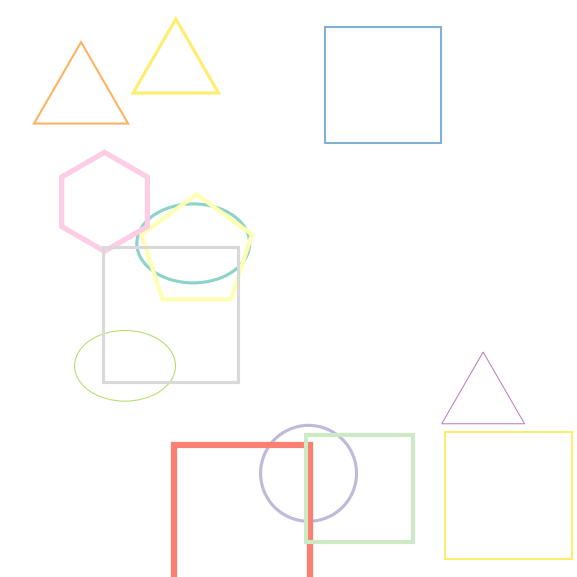[{"shape": "oval", "thickness": 1.5, "radius": 0.49, "center": [0.335, 0.578]}, {"shape": "pentagon", "thickness": 2, "radius": 0.5, "center": [0.341, 0.562]}, {"shape": "circle", "thickness": 1.5, "radius": 0.42, "center": [0.534, 0.18]}, {"shape": "square", "thickness": 3, "radius": 0.59, "center": [0.419, 0.111]}, {"shape": "square", "thickness": 1, "radius": 0.5, "center": [0.663, 0.852]}, {"shape": "triangle", "thickness": 1, "radius": 0.47, "center": [0.14, 0.832]}, {"shape": "oval", "thickness": 0.5, "radius": 0.44, "center": [0.217, 0.366]}, {"shape": "hexagon", "thickness": 2.5, "radius": 0.43, "center": [0.181, 0.65]}, {"shape": "square", "thickness": 1.5, "radius": 0.58, "center": [0.295, 0.454]}, {"shape": "triangle", "thickness": 0.5, "radius": 0.41, "center": [0.837, 0.307]}, {"shape": "square", "thickness": 2, "radius": 0.46, "center": [0.622, 0.153]}, {"shape": "triangle", "thickness": 1.5, "radius": 0.43, "center": [0.304, 0.881]}, {"shape": "square", "thickness": 1, "radius": 0.55, "center": [0.88, 0.141]}]